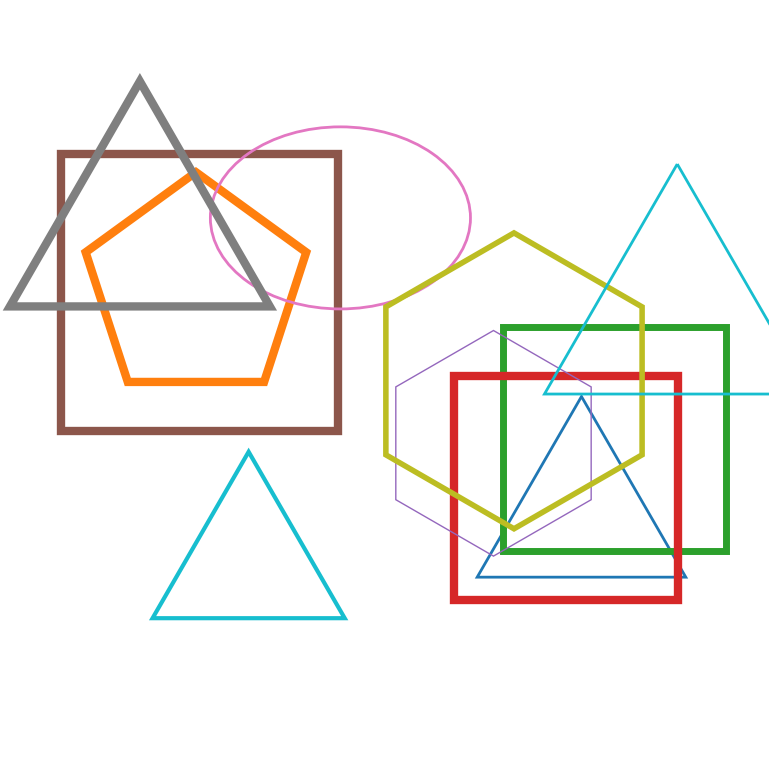[{"shape": "triangle", "thickness": 1, "radius": 0.78, "center": [0.755, 0.329]}, {"shape": "pentagon", "thickness": 3, "radius": 0.75, "center": [0.254, 0.626]}, {"shape": "square", "thickness": 2.5, "radius": 0.73, "center": [0.798, 0.43]}, {"shape": "square", "thickness": 3, "radius": 0.73, "center": [0.736, 0.366]}, {"shape": "hexagon", "thickness": 0.5, "radius": 0.73, "center": [0.641, 0.424]}, {"shape": "square", "thickness": 3, "radius": 0.9, "center": [0.259, 0.62]}, {"shape": "oval", "thickness": 1, "radius": 0.84, "center": [0.442, 0.717]}, {"shape": "triangle", "thickness": 3, "radius": 0.97, "center": [0.182, 0.699]}, {"shape": "hexagon", "thickness": 2, "radius": 0.96, "center": [0.668, 0.505]}, {"shape": "triangle", "thickness": 1, "radius": 1.0, "center": [0.88, 0.588]}, {"shape": "triangle", "thickness": 1.5, "radius": 0.72, "center": [0.323, 0.269]}]